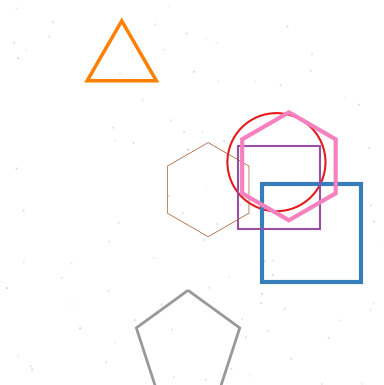[{"shape": "circle", "thickness": 1.5, "radius": 0.64, "center": [0.718, 0.579]}, {"shape": "square", "thickness": 3, "radius": 0.64, "center": [0.809, 0.394]}, {"shape": "square", "thickness": 1.5, "radius": 0.54, "center": [0.724, 0.512]}, {"shape": "triangle", "thickness": 2.5, "radius": 0.52, "center": [0.316, 0.842]}, {"shape": "hexagon", "thickness": 0.5, "radius": 0.61, "center": [0.541, 0.507]}, {"shape": "hexagon", "thickness": 3, "radius": 0.7, "center": [0.75, 0.568]}, {"shape": "pentagon", "thickness": 2, "radius": 0.71, "center": [0.488, 0.105]}]